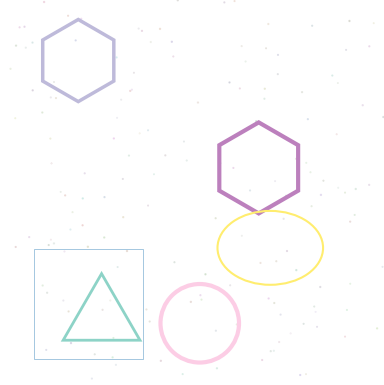[{"shape": "triangle", "thickness": 2, "radius": 0.58, "center": [0.264, 0.174]}, {"shape": "hexagon", "thickness": 2.5, "radius": 0.53, "center": [0.203, 0.843]}, {"shape": "square", "thickness": 0.5, "radius": 0.71, "center": [0.23, 0.211]}, {"shape": "circle", "thickness": 3, "radius": 0.51, "center": [0.519, 0.16]}, {"shape": "hexagon", "thickness": 3, "radius": 0.59, "center": [0.672, 0.564]}, {"shape": "oval", "thickness": 1.5, "radius": 0.69, "center": [0.702, 0.356]}]